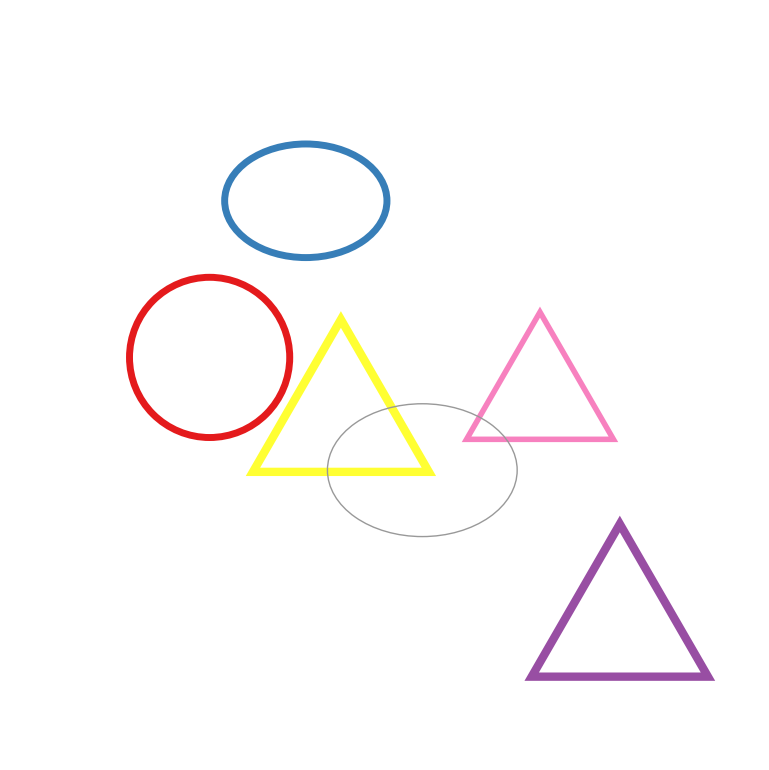[{"shape": "circle", "thickness": 2.5, "radius": 0.52, "center": [0.272, 0.536]}, {"shape": "oval", "thickness": 2.5, "radius": 0.53, "center": [0.397, 0.739]}, {"shape": "triangle", "thickness": 3, "radius": 0.66, "center": [0.805, 0.187]}, {"shape": "triangle", "thickness": 3, "radius": 0.66, "center": [0.443, 0.453]}, {"shape": "triangle", "thickness": 2, "radius": 0.55, "center": [0.701, 0.485]}, {"shape": "oval", "thickness": 0.5, "radius": 0.62, "center": [0.548, 0.389]}]